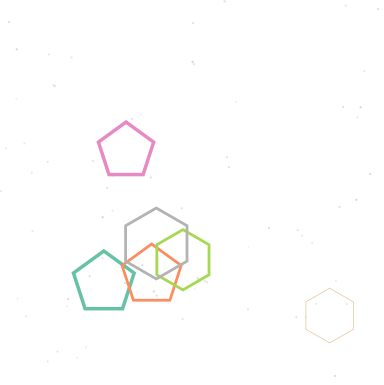[{"shape": "pentagon", "thickness": 2.5, "radius": 0.41, "center": [0.27, 0.265]}, {"shape": "pentagon", "thickness": 2, "radius": 0.4, "center": [0.394, 0.285]}, {"shape": "pentagon", "thickness": 2.5, "radius": 0.38, "center": [0.327, 0.608]}, {"shape": "hexagon", "thickness": 2, "radius": 0.39, "center": [0.475, 0.325]}, {"shape": "hexagon", "thickness": 0.5, "radius": 0.36, "center": [0.856, 0.18]}, {"shape": "hexagon", "thickness": 2, "radius": 0.46, "center": [0.406, 0.368]}]